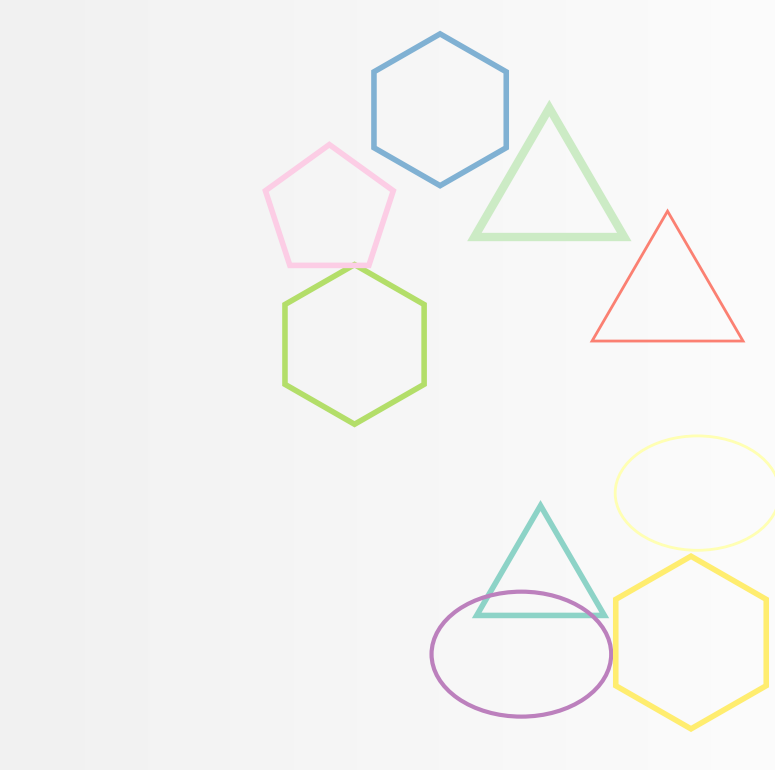[{"shape": "triangle", "thickness": 2, "radius": 0.48, "center": [0.697, 0.248]}, {"shape": "oval", "thickness": 1, "radius": 0.53, "center": [0.9, 0.36]}, {"shape": "triangle", "thickness": 1, "radius": 0.56, "center": [0.861, 0.613]}, {"shape": "hexagon", "thickness": 2, "radius": 0.49, "center": [0.568, 0.857]}, {"shape": "hexagon", "thickness": 2, "radius": 0.52, "center": [0.457, 0.553]}, {"shape": "pentagon", "thickness": 2, "radius": 0.43, "center": [0.425, 0.725]}, {"shape": "oval", "thickness": 1.5, "radius": 0.58, "center": [0.673, 0.15]}, {"shape": "triangle", "thickness": 3, "radius": 0.56, "center": [0.709, 0.748]}, {"shape": "hexagon", "thickness": 2, "radius": 0.56, "center": [0.892, 0.166]}]